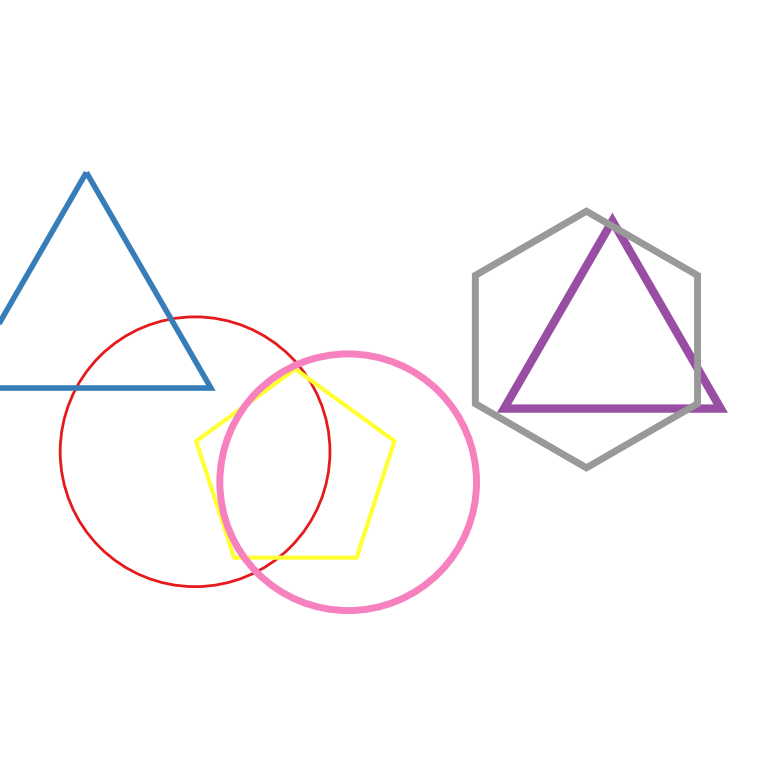[{"shape": "circle", "thickness": 1, "radius": 0.88, "center": [0.253, 0.413]}, {"shape": "triangle", "thickness": 2, "radius": 0.93, "center": [0.112, 0.589]}, {"shape": "triangle", "thickness": 3, "radius": 0.81, "center": [0.795, 0.551]}, {"shape": "pentagon", "thickness": 1.5, "radius": 0.68, "center": [0.384, 0.385]}, {"shape": "circle", "thickness": 2.5, "radius": 0.83, "center": [0.452, 0.374]}, {"shape": "hexagon", "thickness": 2.5, "radius": 0.83, "center": [0.762, 0.559]}]